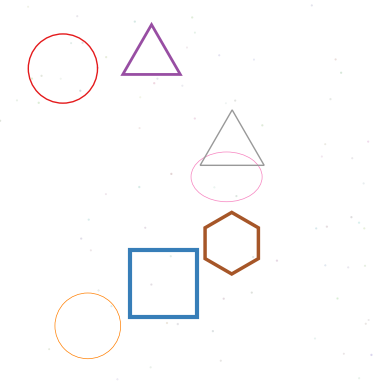[{"shape": "circle", "thickness": 1, "radius": 0.45, "center": [0.163, 0.822]}, {"shape": "square", "thickness": 3, "radius": 0.44, "center": [0.425, 0.264]}, {"shape": "triangle", "thickness": 2, "radius": 0.43, "center": [0.394, 0.85]}, {"shape": "circle", "thickness": 0.5, "radius": 0.43, "center": [0.228, 0.154]}, {"shape": "hexagon", "thickness": 2.5, "radius": 0.4, "center": [0.602, 0.368]}, {"shape": "oval", "thickness": 0.5, "radius": 0.46, "center": [0.589, 0.541]}, {"shape": "triangle", "thickness": 1, "radius": 0.48, "center": [0.603, 0.619]}]